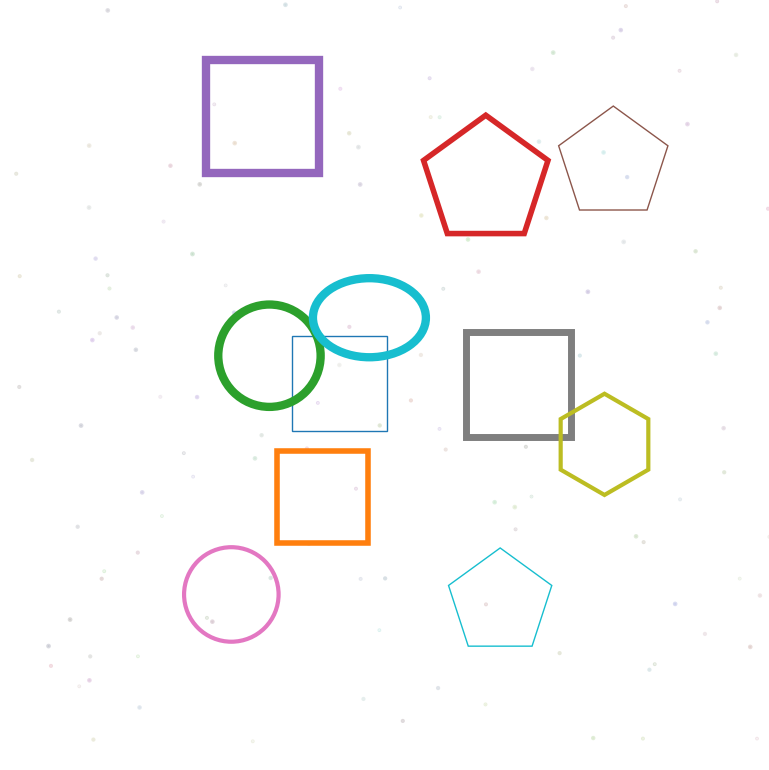[{"shape": "square", "thickness": 0.5, "radius": 0.31, "center": [0.441, 0.502]}, {"shape": "square", "thickness": 2, "radius": 0.3, "center": [0.419, 0.355]}, {"shape": "circle", "thickness": 3, "radius": 0.33, "center": [0.35, 0.538]}, {"shape": "pentagon", "thickness": 2, "radius": 0.42, "center": [0.631, 0.765]}, {"shape": "square", "thickness": 3, "radius": 0.37, "center": [0.341, 0.848]}, {"shape": "pentagon", "thickness": 0.5, "radius": 0.37, "center": [0.796, 0.788]}, {"shape": "circle", "thickness": 1.5, "radius": 0.31, "center": [0.3, 0.228]}, {"shape": "square", "thickness": 2.5, "radius": 0.34, "center": [0.673, 0.5]}, {"shape": "hexagon", "thickness": 1.5, "radius": 0.33, "center": [0.785, 0.423]}, {"shape": "oval", "thickness": 3, "radius": 0.37, "center": [0.48, 0.587]}, {"shape": "pentagon", "thickness": 0.5, "radius": 0.35, "center": [0.65, 0.218]}]